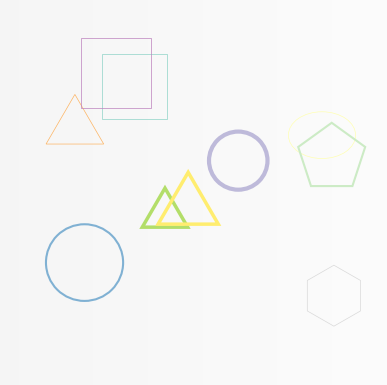[{"shape": "square", "thickness": 0.5, "radius": 0.42, "center": [0.347, 0.776]}, {"shape": "oval", "thickness": 0.5, "radius": 0.43, "center": [0.831, 0.649]}, {"shape": "circle", "thickness": 3, "radius": 0.38, "center": [0.615, 0.583]}, {"shape": "circle", "thickness": 1.5, "radius": 0.5, "center": [0.218, 0.318]}, {"shape": "triangle", "thickness": 0.5, "radius": 0.43, "center": [0.193, 0.669]}, {"shape": "triangle", "thickness": 2.5, "radius": 0.34, "center": [0.426, 0.444]}, {"shape": "hexagon", "thickness": 0.5, "radius": 0.4, "center": [0.862, 0.232]}, {"shape": "square", "thickness": 0.5, "radius": 0.45, "center": [0.299, 0.81]}, {"shape": "pentagon", "thickness": 1.5, "radius": 0.45, "center": [0.856, 0.59]}, {"shape": "triangle", "thickness": 2.5, "radius": 0.45, "center": [0.486, 0.463]}]